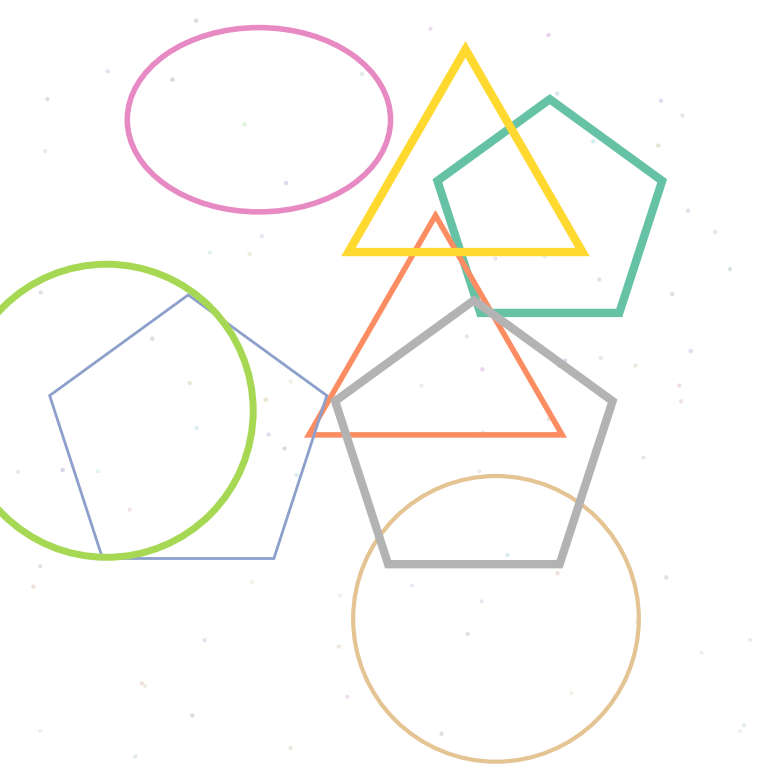[{"shape": "pentagon", "thickness": 3, "radius": 0.77, "center": [0.714, 0.718]}, {"shape": "triangle", "thickness": 2, "radius": 0.95, "center": [0.566, 0.53]}, {"shape": "pentagon", "thickness": 1, "radius": 0.95, "center": [0.244, 0.428]}, {"shape": "oval", "thickness": 2, "radius": 0.85, "center": [0.336, 0.844]}, {"shape": "circle", "thickness": 2.5, "radius": 0.95, "center": [0.139, 0.467]}, {"shape": "triangle", "thickness": 3, "radius": 0.88, "center": [0.605, 0.76]}, {"shape": "circle", "thickness": 1.5, "radius": 0.93, "center": [0.644, 0.196]}, {"shape": "pentagon", "thickness": 3, "radius": 0.95, "center": [0.615, 0.421]}]